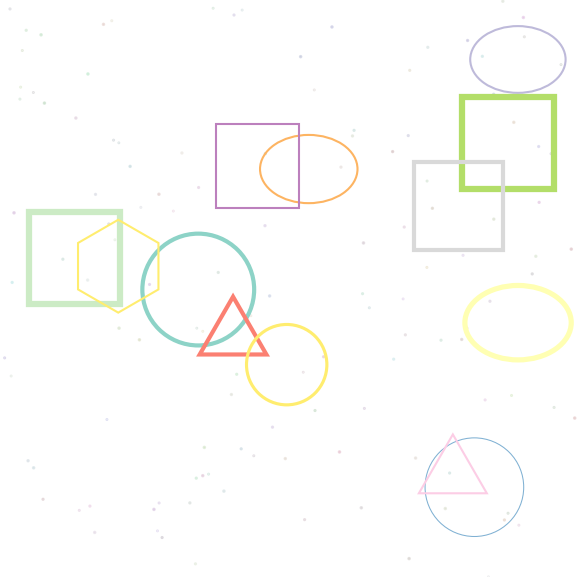[{"shape": "circle", "thickness": 2, "radius": 0.48, "center": [0.343, 0.498]}, {"shape": "oval", "thickness": 2.5, "radius": 0.46, "center": [0.897, 0.44]}, {"shape": "oval", "thickness": 1, "radius": 0.41, "center": [0.897, 0.896]}, {"shape": "triangle", "thickness": 2, "radius": 0.33, "center": [0.404, 0.419]}, {"shape": "circle", "thickness": 0.5, "radius": 0.43, "center": [0.821, 0.156]}, {"shape": "oval", "thickness": 1, "radius": 0.42, "center": [0.535, 0.706]}, {"shape": "square", "thickness": 3, "radius": 0.4, "center": [0.88, 0.751]}, {"shape": "triangle", "thickness": 1, "radius": 0.34, "center": [0.784, 0.179]}, {"shape": "square", "thickness": 2, "radius": 0.38, "center": [0.794, 0.643]}, {"shape": "square", "thickness": 1, "radius": 0.36, "center": [0.446, 0.712]}, {"shape": "square", "thickness": 3, "radius": 0.4, "center": [0.129, 0.552]}, {"shape": "circle", "thickness": 1.5, "radius": 0.35, "center": [0.496, 0.368]}, {"shape": "hexagon", "thickness": 1, "radius": 0.4, "center": [0.205, 0.538]}]